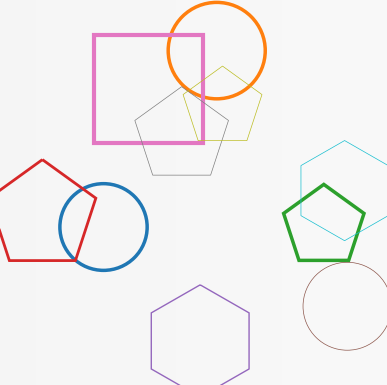[{"shape": "circle", "thickness": 2.5, "radius": 0.56, "center": [0.267, 0.41]}, {"shape": "circle", "thickness": 2.5, "radius": 0.63, "center": [0.559, 0.869]}, {"shape": "pentagon", "thickness": 2.5, "radius": 0.55, "center": [0.836, 0.412]}, {"shape": "pentagon", "thickness": 2, "radius": 0.72, "center": [0.109, 0.44]}, {"shape": "hexagon", "thickness": 1, "radius": 0.73, "center": [0.517, 0.114]}, {"shape": "circle", "thickness": 0.5, "radius": 0.57, "center": [0.896, 0.205]}, {"shape": "square", "thickness": 3, "radius": 0.7, "center": [0.383, 0.769]}, {"shape": "pentagon", "thickness": 0.5, "radius": 0.64, "center": [0.469, 0.648]}, {"shape": "pentagon", "thickness": 0.5, "radius": 0.54, "center": [0.574, 0.721]}, {"shape": "hexagon", "thickness": 0.5, "radius": 0.65, "center": [0.889, 0.505]}]